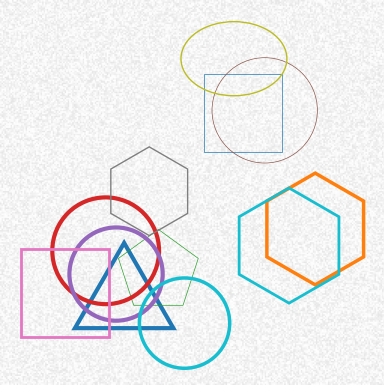[{"shape": "triangle", "thickness": 3, "radius": 0.74, "center": [0.322, 0.221]}, {"shape": "square", "thickness": 0.5, "radius": 0.5, "center": [0.631, 0.706]}, {"shape": "hexagon", "thickness": 2.5, "radius": 0.73, "center": [0.819, 0.405]}, {"shape": "pentagon", "thickness": 0.5, "radius": 0.54, "center": [0.411, 0.295]}, {"shape": "circle", "thickness": 3, "radius": 0.69, "center": [0.274, 0.349]}, {"shape": "circle", "thickness": 3, "radius": 0.61, "center": [0.301, 0.288]}, {"shape": "circle", "thickness": 0.5, "radius": 0.68, "center": [0.688, 0.713]}, {"shape": "square", "thickness": 2, "radius": 0.57, "center": [0.168, 0.24]}, {"shape": "hexagon", "thickness": 1, "radius": 0.58, "center": [0.388, 0.503]}, {"shape": "oval", "thickness": 1, "radius": 0.69, "center": [0.608, 0.848]}, {"shape": "hexagon", "thickness": 2, "radius": 0.75, "center": [0.751, 0.362]}, {"shape": "circle", "thickness": 2.5, "radius": 0.59, "center": [0.479, 0.161]}]